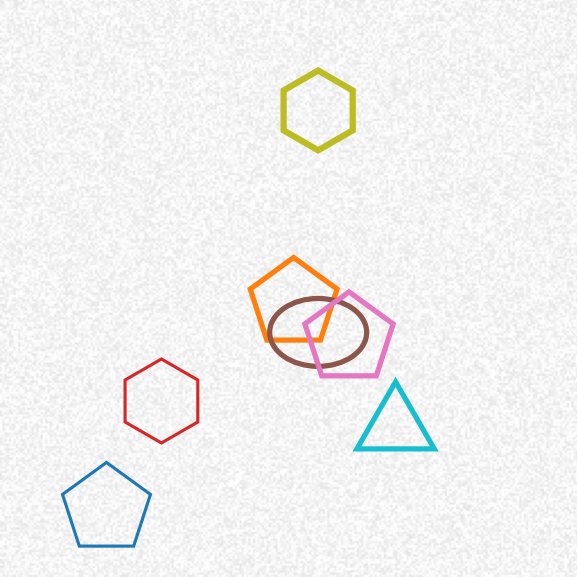[{"shape": "pentagon", "thickness": 1.5, "radius": 0.4, "center": [0.184, 0.118]}, {"shape": "pentagon", "thickness": 2.5, "radius": 0.4, "center": [0.508, 0.474]}, {"shape": "hexagon", "thickness": 1.5, "radius": 0.36, "center": [0.28, 0.305]}, {"shape": "oval", "thickness": 2.5, "radius": 0.42, "center": [0.551, 0.424]}, {"shape": "pentagon", "thickness": 2.5, "radius": 0.4, "center": [0.604, 0.413]}, {"shape": "hexagon", "thickness": 3, "radius": 0.35, "center": [0.551, 0.808]}, {"shape": "triangle", "thickness": 2.5, "radius": 0.39, "center": [0.685, 0.261]}]